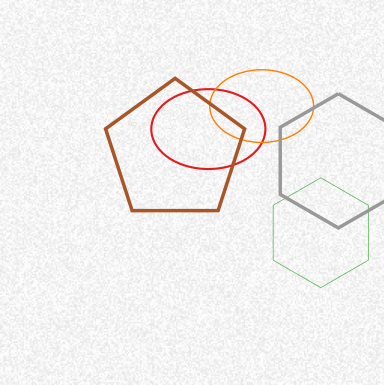[{"shape": "oval", "thickness": 1.5, "radius": 0.74, "center": [0.541, 0.665]}, {"shape": "hexagon", "thickness": 0.5, "radius": 0.71, "center": [0.833, 0.396]}, {"shape": "oval", "thickness": 1, "radius": 0.67, "center": [0.68, 0.724]}, {"shape": "pentagon", "thickness": 2.5, "radius": 0.95, "center": [0.455, 0.607]}, {"shape": "hexagon", "thickness": 2.5, "radius": 0.87, "center": [0.879, 0.582]}]